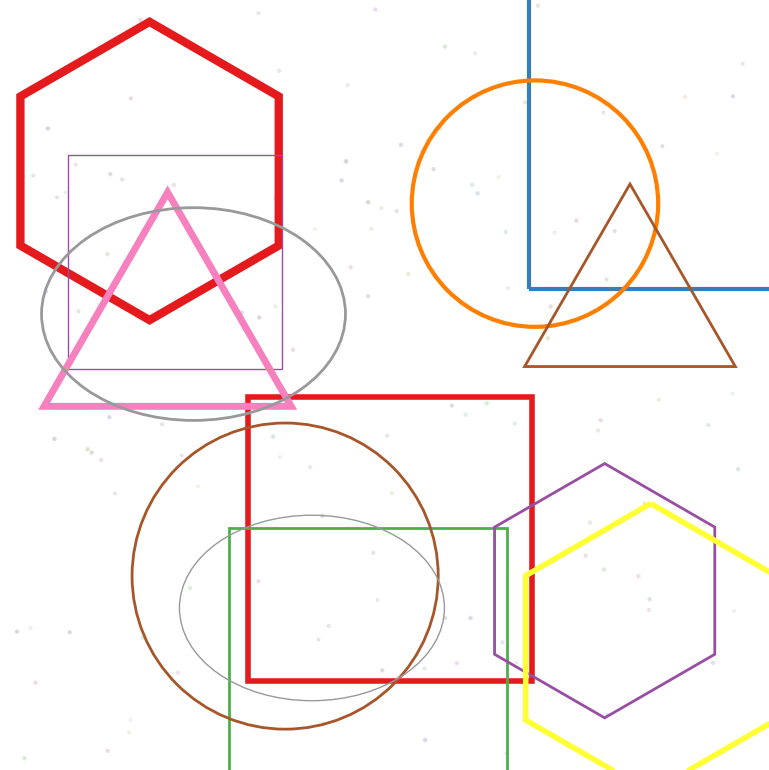[{"shape": "hexagon", "thickness": 3, "radius": 0.97, "center": [0.194, 0.778]}, {"shape": "square", "thickness": 2, "radius": 0.92, "center": [0.507, 0.3]}, {"shape": "square", "thickness": 1.5, "radius": 0.97, "center": [0.881, 0.818]}, {"shape": "square", "thickness": 1, "radius": 0.9, "center": [0.478, 0.134]}, {"shape": "hexagon", "thickness": 1, "radius": 0.83, "center": [0.785, 0.233]}, {"shape": "square", "thickness": 0.5, "radius": 0.7, "center": [0.227, 0.66]}, {"shape": "circle", "thickness": 1.5, "radius": 0.8, "center": [0.695, 0.736]}, {"shape": "hexagon", "thickness": 2, "radius": 0.94, "center": [0.845, 0.159]}, {"shape": "triangle", "thickness": 1, "radius": 0.79, "center": [0.818, 0.603]}, {"shape": "circle", "thickness": 1, "radius": 0.99, "center": [0.37, 0.252]}, {"shape": "triangle", "thickness": 2.5, "radius": 0.93, "center": [0.218, 0.565]}, {"shape": "oval", "thickness": 1, "radius": 0.99, "center": [0.251, 0.592]}, {"shape": "oval", "thickness": 0.5, "radius": 0.86, "center": [0.405, 0.21]}]